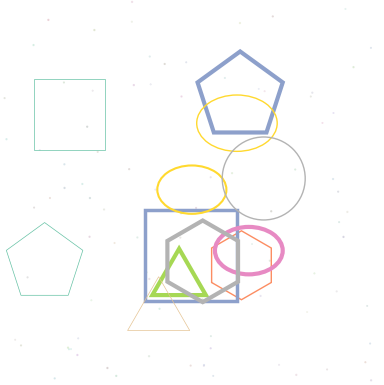[{"shape": "pentagon", "thickness": 0.5, "radius": 0.52, "center": [0.116, 0.317]}, {"shape": "square", "thickness": 0.5, "radius": 0.46, "center": [0.181, 0.703]}, {"shape": "hexagon", "thickness": 1, "radius": 0.45, "center": [0.627, 0.311]}, {"shape": "pentagon", "thickness": 3, "radius": 0.58, "center": [0.624, 0.75]}, {"shape": "square", "thickness": 2.5, "radius": 0.6, "center": [0.497, 0.336]}, {"shape": "oval", "thickness": 3, "radius": 0.44, "center": [0.646, 0.349]}, {"shape": "triangle", "thickness": 3, "radius": 0.4, "center": [0.465, 0.274]}, {"shape": "oval", "thickness": 1.5, "radius": 0.45, "center": [0.498, 0.507]}, {"shape": "oval", "thickness": 1, "radius": 0.52, "center": [0.615, 0.68]}, {"shape": "triangle", "thickness": 0.5, "radius": 0.47, "center": [0.412, 0.188]}, {"shape": "circle", "thickness": 1, "radius": 0.54, "center": [0.685, 0.536]}, {"shape": "hexagon", "thickness": 3, "radius": 0.53, "center": [0.527, 0.321]}]